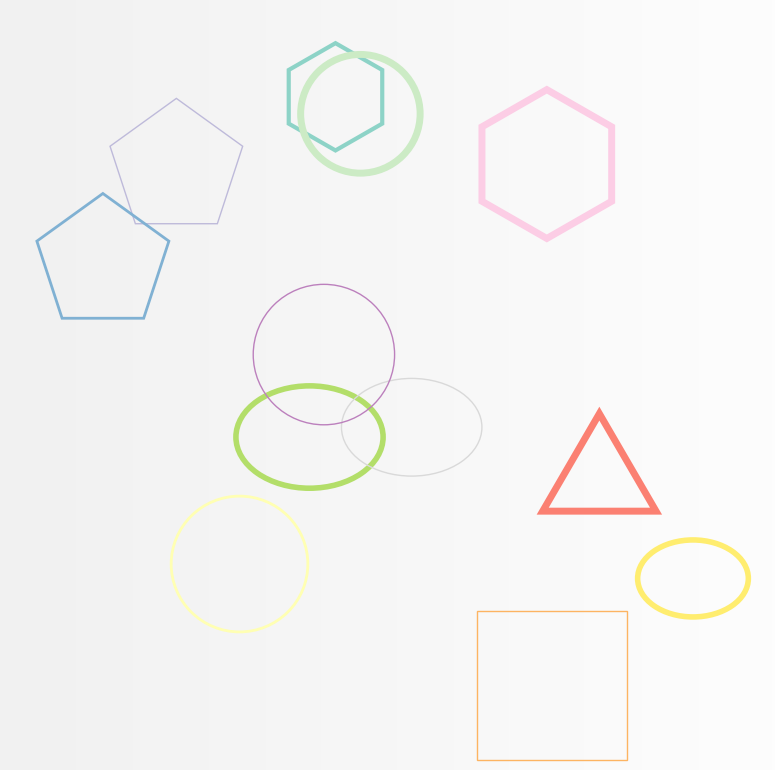[{"shape": "hexagon", "thickness": 1.5, "radius": 0.35, "center": [0.433, 0.874]}, {"shape": "circle", "thickness": 1, "radius": 0.44, "center": [0.309, 0.268]}, {"shape": "pentagon", "thickness": 0.5, "radius": 0.45, "center": [0.228, 0.782]}, {"shape": "triangle", "thickness": 2.5, "radius": 0.42, "center": [0.773, 0.378]}, {"shape": "pentagon", "thickness": 1, "radius": 0.45, "center": [0.133, 0.659]}, {"shape": "square", "thickness": 0.5, "radius": 0.48, "center": [0.712, 0.109]}, {"shape": "oval", "thickness": 2, "radius": 0.47, "center": [0.399, 0.432]}, {"shape": "hexagon", "thickness": 2.5, "radius": 0.48, "center": [0.706, 0.787]}, {"shape": "oval", "thickness": 0.5, "radius": 0.45, "center": [0.531, 0.445]}, {"shape": "circle", "thickness": 0.5, "radius": 0.46, "center": [0.418, 0.54]}, {"shape": "circle", "thickness": 2.5, "radius": 0.39, "center": [0.465, 0.852]}, {"shape": "oval", "thickness": 2, "radius": 0.36, "center": [0.894, 0.249]}]